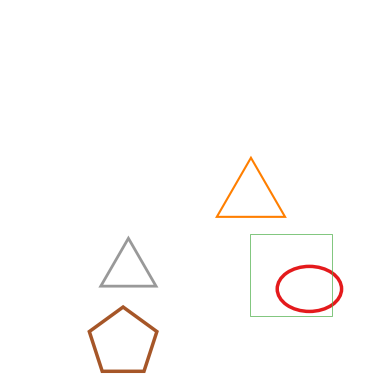[{"shape": "oval", "thickness": 2.5, "radius": 0.42, "center": [0.804, 0.25]}, {"shape": "square", "thickness": 0.5, "radius": 0.53, "center": [0.757, 0.285]}, {"shape": "triangle", "thickness": 1.5, "radius": 0.51, "center": [0.652, 0.488]}, {"shape": "pentagon", "thickness": 2.5, "radius": 0.46, "center": [0.32, 0.11]}, {"shape": "triangle", "thickness": 2, "radius": 0.41, "center": [0.334, 0.298]}]